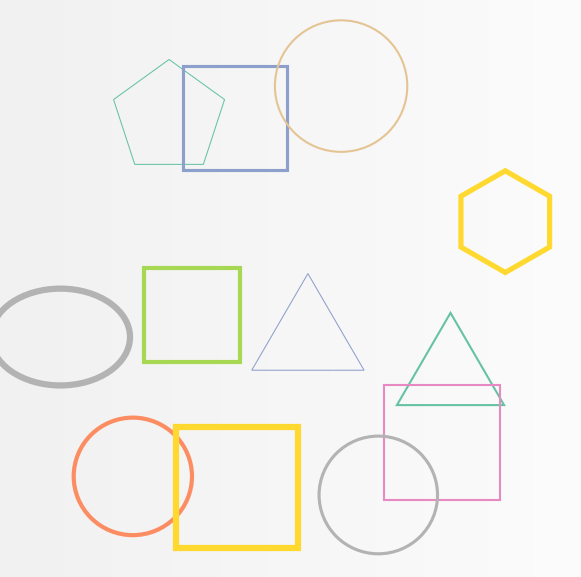[{"shape": "triangle", "thickness": 1, "radius": 0.53, "center": [0.775, 0.351]}, {"shape": "pentagon", "thickness": 0.5, "radius": 0.5, "center": [0.291, 0.796]}, {"shape": "circle", "thickness": 2, "radius": 0.51, "center": [0.229, 0.174]}, {"shape": "triangle", "thickness": 0.5, "radius": 0.56, "center": [0.53, 0.414]}, {"shape": "square", "thickness": 1.5, "radius": 0.45, "center": [0.405, 0.794]}, {"shape": "square", "thickness": 1, "radius": 0.5, "center": [0.76, 0.234]}, {"shape": "square", "thickness": 2, "radius": 0.41, "center": [0.331, 0.454]}, {"shape": "square", "thickness": 3, "radius": 0.52, "center": [0.408, 0.155]}, {"shape": "hexagon", "thickness": 2.5, "radius": 0.44, "center": [0.869, 0.615]}, {"shape": "circle", "thickness": 1, "radius": 0.57, "center": [0.587, 0.85]}, {"shape": "oval", "thickness": 3, "radius": 0.6, "center": [0.104, 0.416]}, {"shape": "circle", "thickness": 1.5, "radius": 0.51, "center": [0.651, 0.142]}]